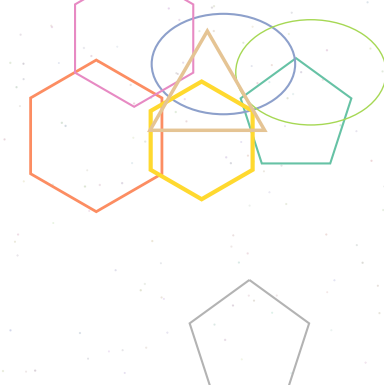[{"shape": "pentagon", "thickness": 1.5, "radius": 0.76, "center": [0.769, 0.698]}, {"shape": "hexagon", "thickness": 2, "radius": 0.98, "center": [0.25, 0.647]}, {"shape": "oval", "thickness": 1.5, "radius": 0.93, "center": [0.58, 0.834]}, {"shape": "hexagon", "thickness": 1.5, "radius": 0.89, "center": [0.348, 0.9]}, {"shape": "oval", "thickness": 1, "radius": 0.98, "center": [0.808, 0.812]}, {"shape": "hexagon", "thickness": 3, "radius": 0.76, "center": [0.524, 0.635]}, {"shape": "triangle", "thickness": 2.5, "radius": 0.86, "center": [0.539, 0.747]}, {"shape": "pentagon", "thickness": 1.5, "radius": 0.82, "center": [0.648, 0.11]}]